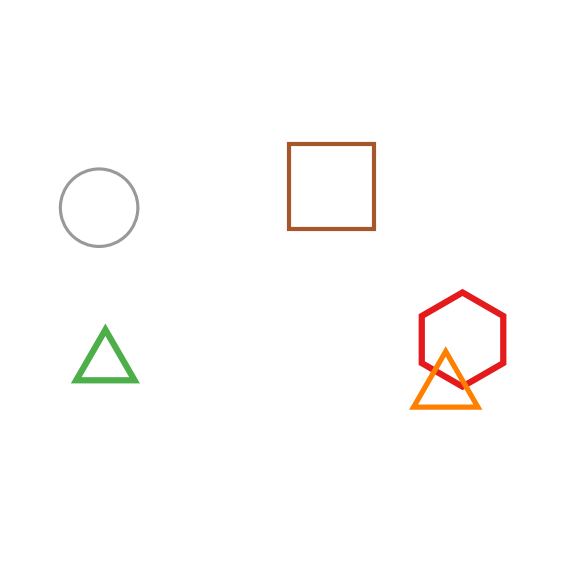[{"shape": "hexagon", "thickness": 3, "radius": 0.41, "center": [0.801, 0.411]}, {"shape": "triangle", "thickness": 3, "radius": 0.29, "center": [0.183, 0.37]}, {"shape": "triangle", "thickness": 2.5, "radius": 0.32, "center": [0.772, 0.326]}, {"shape": "square", "thickness": 2, "radius": 0.37, "center": [0.573, 0.676]}, {"shape": "circle", "thickness": 1.5, "radius": 0.34, "center": [0.172, 0.639]}]